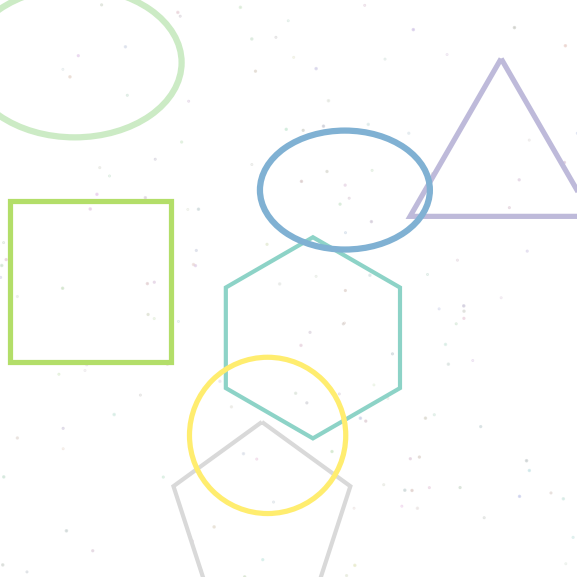[{"shape": "hexagon", "thickness": 2, "radius": 0.87, "center": [0.542, 0.414]}, {"shape": "triangle", "thickness": 2.5, "radius": 0.91, "center": [0.868, 0.716]}, {"shape": "oval", "thickness": 3, "radius": 0.74, "center": [0.597, 0.67]}, {"shape": "square", "thickness": 2.5, "radius": 0.7, "center": [0.157, 0.512]}, {"shape": "pentagon", "thickness": 2, "radius": 0.81, "center": [0.454, 0.107]}, {"shape": "oval", "thickness": 3, "radius": 0.93, "center": [0.129, 0.891]}, {"shape": "circle", "thickness": 2.5, "radius": 0.68, "center": [0.463, 0.245]}]